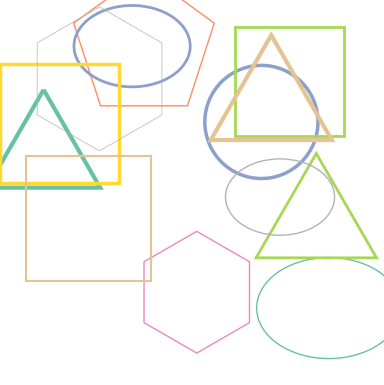[{"shape": "oval", "thickness": 1, "radius": 0.94, "center": [0.854, 0.2]}, {"shape": "triangle", "thickness": 3, "radius": 0.85, "center": [0.113, 0.597]}, {"shape": "pentagon", "thickness": 1, "radius": 0.96, "center": [0.374, 0.881]}, {"shape": "circle", "thickness": 2.5, "radius": 0.73, "center": [0.679, 0.683]}, {"shape": "oval", "thickness": 2, "radius": 0.75, "center": [0.343, 0.88]}, {"shape": "hexagon", "thickness": 1, "radius": 0.79, "center": [0.511, 0.241]}, {"shape": "triangle", "thickness": 2, "radius": 0.9, "center": [0.822, 0.421]}, {"shape": "square", "thickness": 2, "radius": 0.71, "center": [0.751, 0.789]}, {"shape": "square", "thickness": 2.5, "radius": 0.77, "center": [0.154, 0.679]}, {"shape": "square", "thickness": 1.5, "radius": 0.81, "center": [0.229, 0.432]}, {"shape": "triangle", "thickness": 3, "radius": 0.91, "center": [0.705, 0.727]}, {"shape": "oval", "thickness": 1, "radius": 0.71, "center": [0.727, 0.488]}, {"shape": "hexagon", "thickness": 0.5, "radius": 0.93, "center": [0.259, 0.795]}]